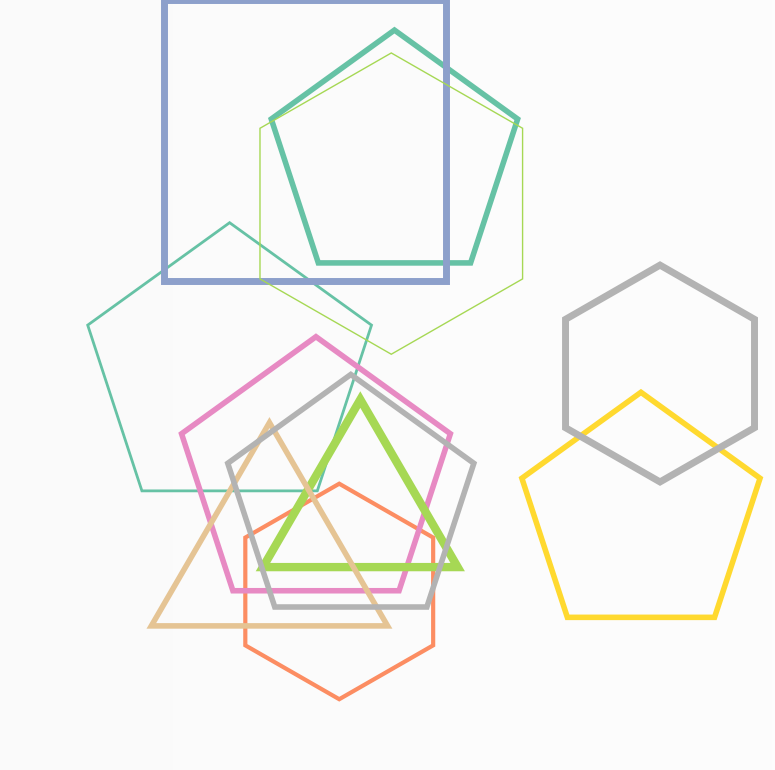[{"shape": "pentagon", "thickness": 2, "radius": 0.84, "center": [0.509, 0.794]}, {"shape": "pentagon", "thickness": 1, "radius": 0.96, "center": [0.296, 0.518]}, {"shape": "hexagon", "thickness": 1.5, "radius": 0.7, "center": [0.438, 0.232]}, {"shape": "square", "thickness": 2.5, "radius": 0.91, "center": [0.393, 0.818]}, {"shape": "pentagon", "thickness": 2, "radius": 0.91, "center": [0.408, 0.38]}, {"shape": "triangle", "thickness": 3, "radius": 0.73, "center": [0.465, 0.336]}, {"shape": "hexagon", "thickness": 0.5, "radius": 0.98, "center": [0.505, 0.736]}, {"shape": "pentagon", "thickness": 2, "radius": 0.81, "center": [0.827, 0.329]}, {"shape": "triangle", "thickness": 2, "radius": 0.88, "center": [0.348, 0.275]}, {"shape": "hexagon", "thickness": 2.5, "radius": 0.7, "center": [0.852, 0.515]}, {"shape": "pentagon", "thickness": 2, "radius": 0.83, "center": [0.453, 0.347]}]